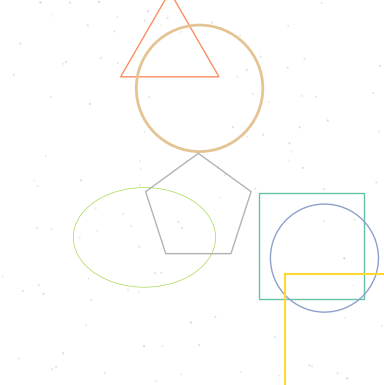[{"shape": "square", "thickness": 1, "radius": 0.68, "center": [0.809, 0.361]}, {"shape": "triangle", "thickness": 1, "radius": 0.74, "center": [0.441, 0.874]}, {"shape": "circle", "thickness": 1, "radius": 0.7, "center": [0.843, 0.33]}, {"shape": "oval", "thickness": 0.5, "radius": 0.92, "center": [0.375, 0.383]}, {"shape": "square", "thickness": 1.5, "radius": 0.77, "center": [0.894, 0.134]}, {"shape": "circle", "thickness": 2, "radius": 0.82, "center": [0.518, 0.771]}, {"shape": "pentagon", "thickness": 1, "radius": 0.72, "center": [0.515, 0.458]}]